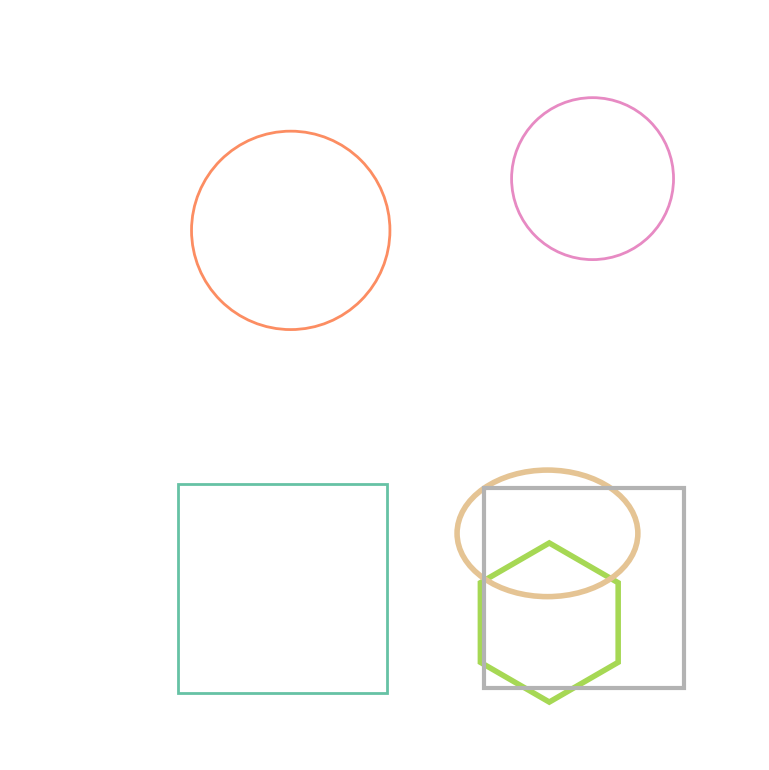[{"shape": "square", "thickness": 1, "radius": 0.68, "center": [0.367, 0.235]}, {"shape": "circle", "thickness": 1, "radius": 0.64, "center": [0.378, 0.701]}, {"shape": "circle", "thickness": 1, "radius": 0.53, "center": [0.77, 0.768]}, {"shape": "hexagon", "thickness": 2, "radius": 0.52, "center": [0.713, 0.192]}, {"shape": "oval", "thickness": 2, "radius": 0.59, "center": [0.711, 0.307]}, {"shape": "square", "thickness": 1.5, "radius": 0.65, "center": [0.759, 0.237]}]